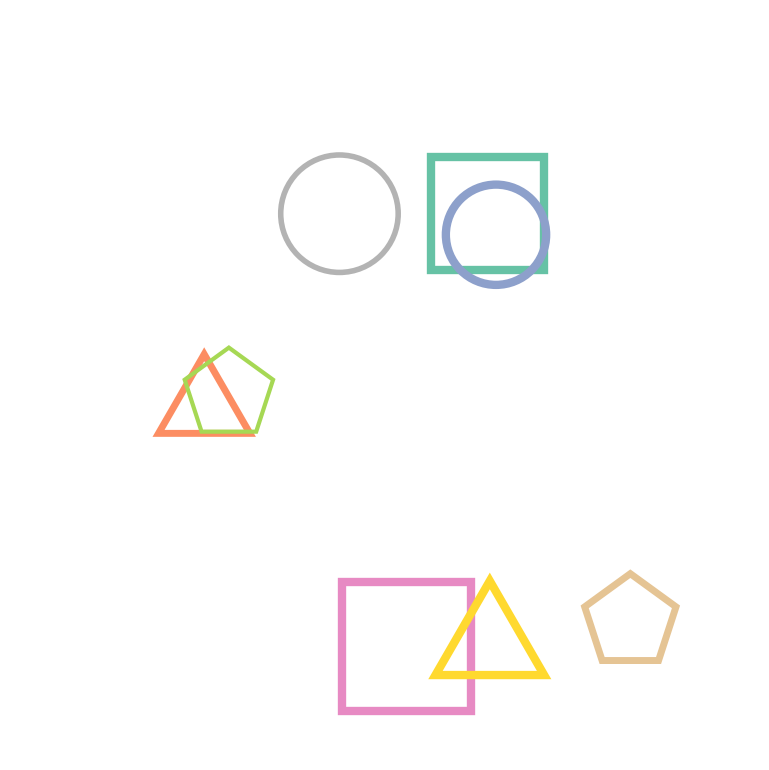[{"shape": "square", "thickness": 3, "radius": 0.37, "center": [0.633, 0.723]}, {"shape": "triangle", "thickness": 2.5, "radius": 0.34, "center": [0.265, 0.471]}, {"shape": "circle", "thickness": 3, "radius": 0.33, "center": [0.644, 0.695]}, {"shape": "square", "thickness": 3, "radius": 0.42, "center": [0.528, 0.16]}, {"shape": "pentagon", "thickness": 1.5, "radius": 0.3, "center": [0.297, 0.488]}, {"shape": "triangle", "thickness": 3, "radius": 0.41, "center": [0.636, 0.164]}, {"shape": "pentagon", "thickness": 2.5, "radius": 0.31, "center": [0.819, 0.193]}, {"shape": "circle", "thickness": 2, "radius": 0.38, "center": [0.441, 0.722]}]